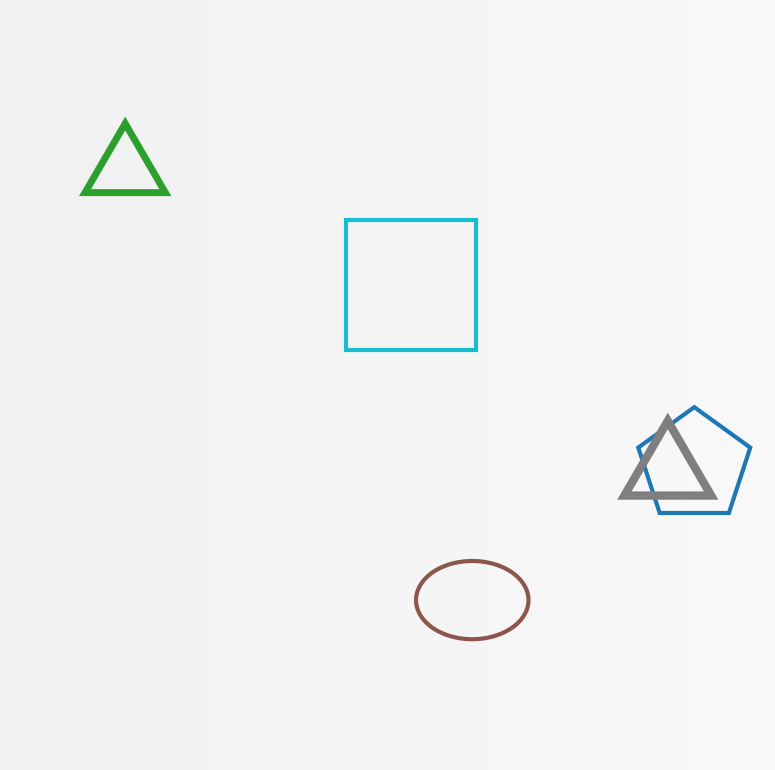[{"shape": "pentagon", "thickness": 1.5, "radius": 0.38, "center": [0.896, 0.395]}, {"shape": "triangle", "thickness": 2.5, "radius": 0.3, "center": [0.162, 0.78]}, {"shape": "oval", "thickness": 1.5, "radius": 0.36, "center": [0.609, 0.221]}, {"shape": "triangle", "thickness": 3, "radius": 0.32, "center": [0.862, 0.389]}, {"shape": "square", "thickness": 1.5, "radius": 0.42, "center": [0.531, 0.63]}]